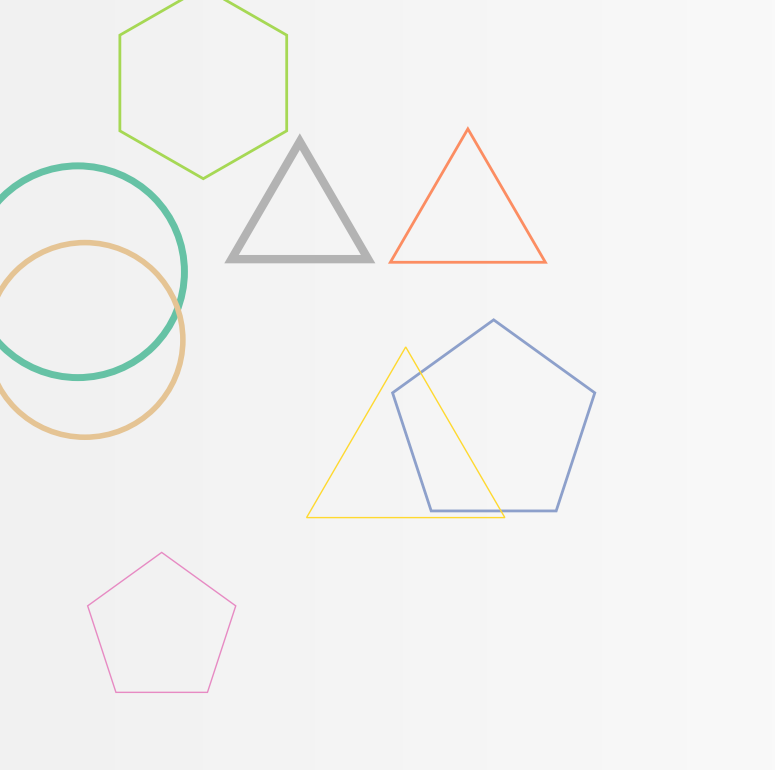[{"shape": "circle", "thickness": 2.5, "radius": 0.69, "center": [0.1, 0.647]}, {"shape": "triangle", "thickness": 1, "radius": 0.58, "center": [0.604, 0.717]}, {"shape": "pentagon", "thickness": 1, "radius": 0.69, "center": [0.637, 0.447]}, {"shape": "pentagon", "thickness": 0.5, "radius": 0.5, "center": [0.209, 0.182]}, {"shape": "hexagon", "thickness": 1, "radius": 0.62, "center": [0.262, 0.892]}, {"shape": "triangle", "thickness": 0.5, "radius": 0.74, "center": [0.523, 0.402]}, {"shape": "circle", "thickness": 2, "radius": 0.63, "center": [0.11, 0.559]}, {"shape": "triangle", "thickness": 3, "radius": 0.51, "center": [0.387, 0.714]}]